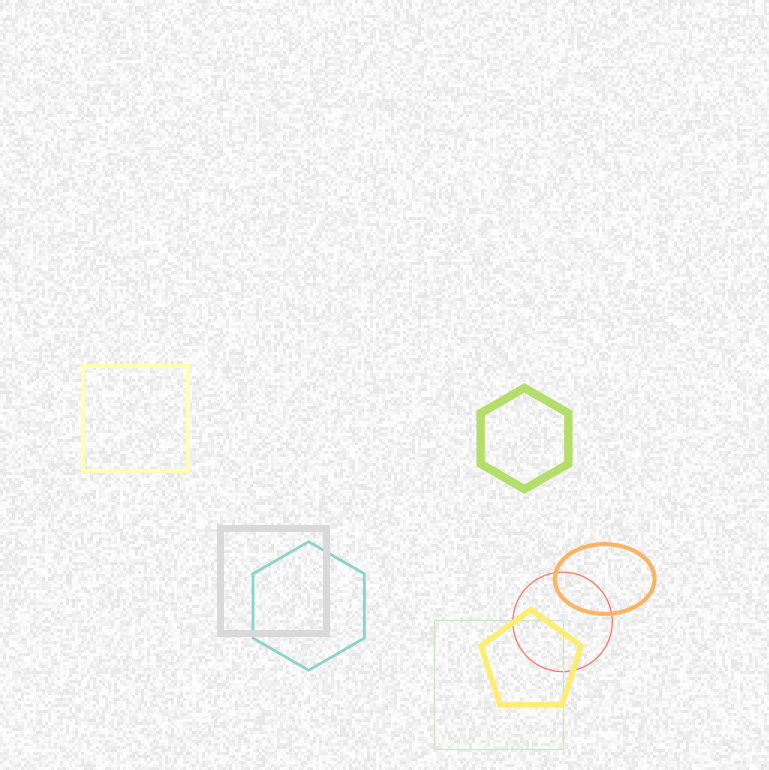[{"shape": "hexagon", "thickness": 1, "radius": 0.42, "center": [0.401, 0.213]}, {"shape": "square", "thickness": 1.5, "radius": 0.34, "center": [0.176, 0.456]}, {"shape": "circle", "thickness": 0.5, "radius": 0.32, "center": [0.731, 0.192]}, {"shape": "oval", "thickness": 1.5, "radius": 0.32, "center": [0.785, 0.248]}, {"shape": "hexagon", "thickness": 3, "radius": 0.33, "center": [0.681, 0.43]}, {"shape": "square", "thickness": 2.5, "radius": 0.34, "center": [0.355, 0.246]}, {"shape": "square", "thickness": 0.5, "radius": 0.42, "center": [0.647, 0.11]}, {"shape": "pentagon", "thickness": 2, "radius": 0.34, "center": [0.69, 0.14]}]